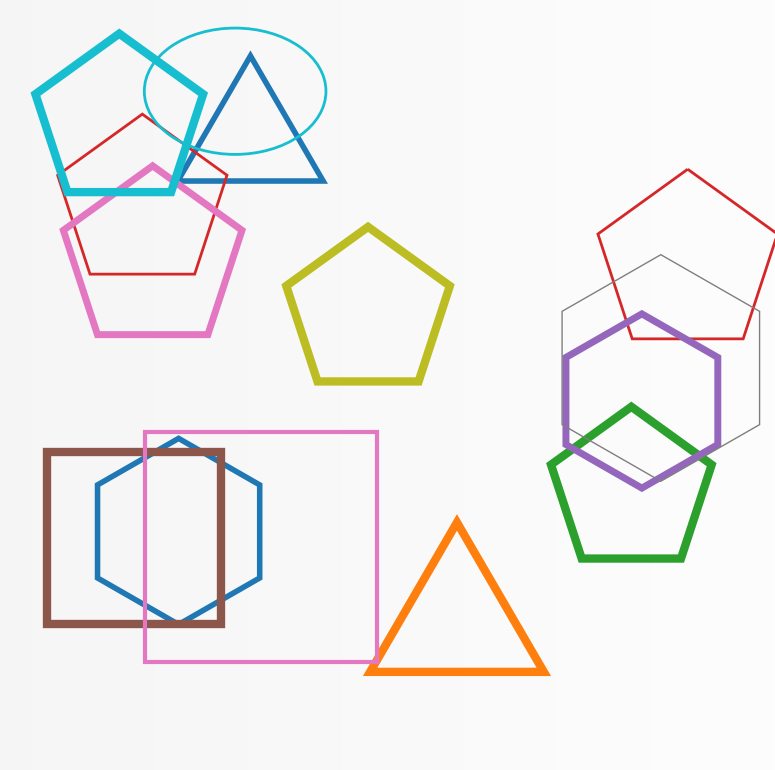[{"shape": "hexagon", "thickness": 2, "radius": 0.6, "center": [0.23, 0.31]}, {"shape": "triangle", "thickness": 2, "radius": 0.54, "center": [0.323, 0.819]}, {"shape": "triangle", "thickness": 3, "radius": 0.65, "center": [0.59, 0.192]}, {"shape": "pentagon", "thickness": 3, "radius": 0.54, "center": [0.815, 0.363]}, {"shape": "pentagon", "thickness": 1, "radius": 0.61, "center": [0.887, 0.658]}, {"shape": "pentagon", "thickness": 1, "radius": 0.57, "center": [0.184, 0.737]}, {"shape": "hexagon", "thickness": 2.5, "radius": 0.57, "center": [0.828, 0.479]}, {"shape": "square", "thickness": 3, "radius": 0.56, "center": [0.173, 0.301]}, {"shape": "pentagon", "thickness": 2.5, "radius": 0.61, "center": [0.197, 0.663]}, {"shape": "square", "thickness": 1.5, "radius": 0.75, "center": [0.337, 0.289]}, {"shape": "hexagon", "thickness": 0.5, "radius": 0.74, "center": [0.853, 0.522]}, {"shape": "pentagon", "thickness": 3, "radius": 0.55, "center": [0.475, 0.594]}, {"shape": "pentagon", "thickness": 3, "radius": 0.57, "center": [0.154, 0.843]}, {"shape": "oval", "thickness": 1, "radius": 0.59, "center": [0.303, 0.881]}]